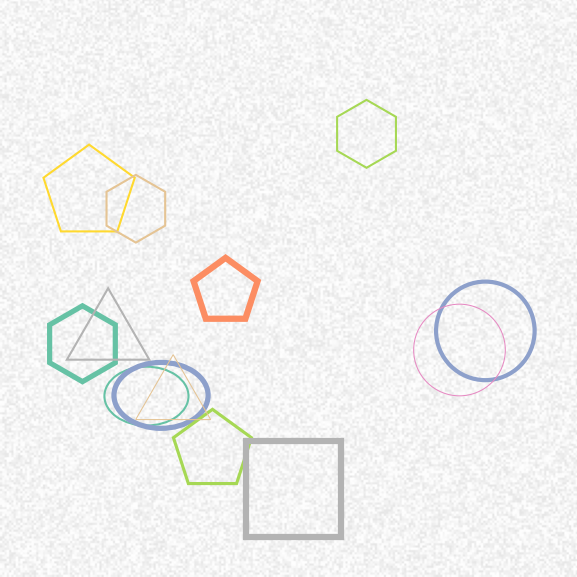[{"shape": "oval", "thickness": 1, "radius": 0.36, "center": [0.254, 0.313]}, {"shape": "hexagon", "thickness": 2.5, "radius": 0.33, "center": [0.143, 0.404]}, {"shape": "pentagon", "thickness": 3, "radius": 0.29, "center": [0.391, 0.494]}, {"shape": "oval", "thickness": 2.5, "radius": 0.41, "center": [0.279, 0.314]}, {"shape": "circle", "thickness": 2, "radius": 0.43, "center": [0.84, 0.426]}, {"shape": "circle", "thickness": 0.5, "radius": 0.4, "center": [0.796, 0.393]}, {"shape": "hexagon", "thickness": 1, "radius": 0.29, "center": [0.635, 0.767]}, {"shape": "pentagon", "thickness": 1.5, "radius": 0.36, "center": [0.368, 0.219]}, {"shape": "pentagon", "thickness": 1, "radius": 0.42, "center": [0.154, 0.666]}, {"shape": "hexagon", "thickness": 1, "radius": 0.29, "center": [0.235, 0.638]}, {"shape": "triangle", "thickness": 0.5, "radius": 0.37, "center": [0.3, 0.31]}, {"shape": "triangle", "thickness": 1, "radius": 0.41, "center": [0.187, 0.418]}, {"shape": "square", "thickness": 3, "radius": 0.41, "center": [0.509, 0.152]}]